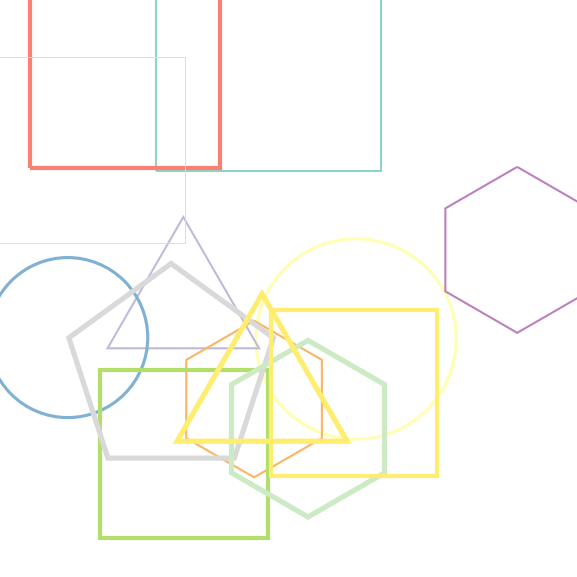[{"shape": "square", "thickness": 1, "radius": 0.98, "center": [0.464, 0.898]}, {"shape": "circle", "thickness": 1.5, "radius": 0.87, "center": [0.617, 0.412]}, {"shape": "triangle", "thickness": 1, "radius": 0.76, "center": [0.317, 0.472]}, {"shape": "square", "thickness": 2, "radius": 0.82, "center": [0.216, 0.872]}, {"shape": "circle", "thickness": 1.5, "radius": 0.69, "center": [0.117, 0.415]}, {"shape": "hexagon", "thickness": 1, "radius": 0.68, "center": [0.44, 0.308]}, {"shape": "square", "thickness": 2, "radius": 0.73, "center": [0.319, 0.212]}, {"shape": "square", "thickness": 0.5, "radius": 0.81, "center": [0.16, 0.74]}, {"shape": "pentagon", "thickness": 2.5, "radius": 0.93, "center": [0.296, 0.357]}, {"shape": "hexagon", "thickness": 1, "radius": 0.72, "center": [0.896, 0.566]}, {"shape": "hexagon", "thickness": 2.5, "radius": 0.76, "center": [0.533, 0.257]}, {"shape": "triangle", "thickness": 2.5, "radius": 0.85, "center": [0.454, 0.32]}, {"shape": "square", "thickness": 2, "radius": 0.72, "center": [0.612, 0.319]}]